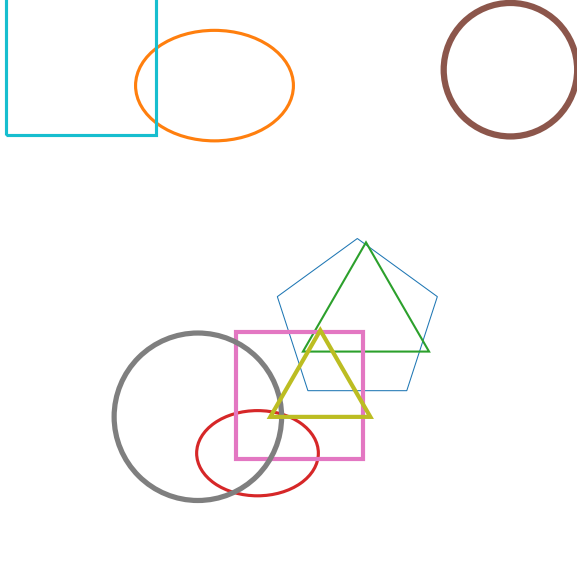[{"shape": "pentagon", "thickness": 0.5, "radius": 0.73, "center": [0.619, 0.44]}, {"shape": "oval", "thickness": 1.5, "radius": 0.68, "center": [0.371, 0.851]}, {"shape": "triangle", "thickness": 1, "radius": 0.63, "center": [0.634, 0.453]}, {"shape": "oval", "thickness": 1.5, "radius": 0.53, "center": [0.446, 0.214]}, {"shape": "circle", "thickness": 3, "radius": 0.58, "center": [0.884, 0.878]}, {"shape": "square", "thickness": 2, "radius": 0.55, "center": [0.518, 0.313]}, {"shape": "circle", "thickness": 2.5, "radius": 0.72, "center": [0.343, 0.277]}, {"shape": "triangle", "thickness": 2, "radius": 0.5, "center": [0.555, 0.327]}, {"shape": "square", "thickness": 1.5, "radius": 0.65, "center": [0.14, 0.895]}]